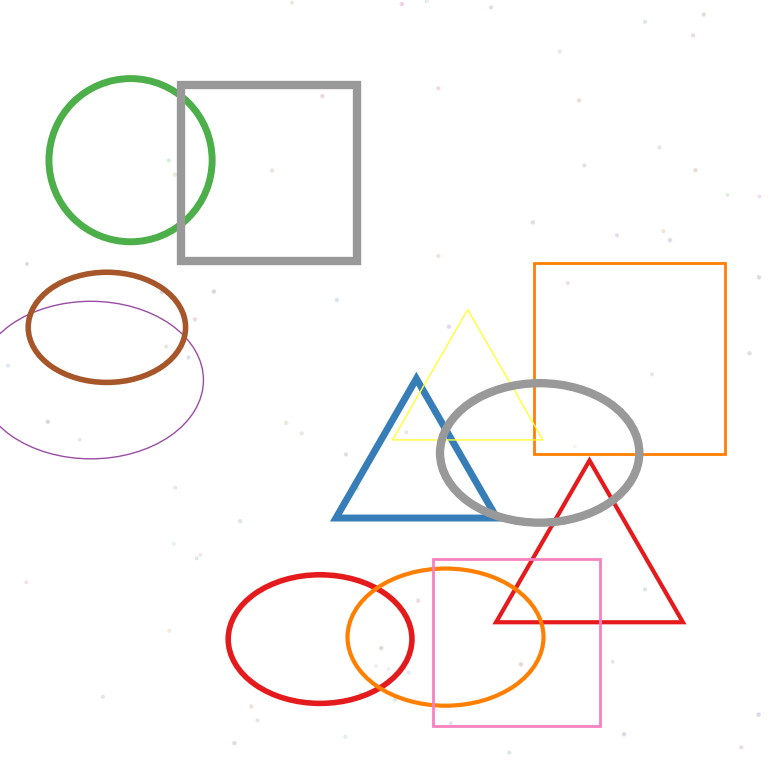[{"shape": "triangle", "thickness": 1.5, "radius": 0.7, "center": [0.766, 0.262]}, {"shape": "oval", "thickness": 2, "radius": 0.6, "center": [0.416, 0.17]}, {"shape": "triangle", "thickness": 2.5, "radius": 0.6, "center": [0.541, 0.388]}, {"shape": "circle", "thickness": 2.5, "radius": 0.53, "center": [0.17, 0.792]}, {"shape": "oval", "thickness": 0.5, "radius": 0.73, "center": [0.118, 0.506]}, {"shape": "square", "thickness": 1, "radius": 0.62, "center": [0.818, 0.535]}, {"shape": "oval", "thickness": 1.5, "radius": 0.64, "center": [0.579, 0.173]}, {"shape": "triangle", "thickness": 0.5, "radius": 0.56, "center": [0.607, 0.485]}, {"shape": "oval", "thickness": 2, "radius": 0.51, "center": [0.139, 0.575]}, {"shape": "square", "thickness": 1, "radius": 0.54, "center": [0.671, 0.166]}, {"shape": "square", "thickness": 3, "radius": 0.57, "center": [0.349, 0.776]}, {"shape": "oval", "thickness": 3, "radius": 0.65, "center": [0.701, 0.412]}]